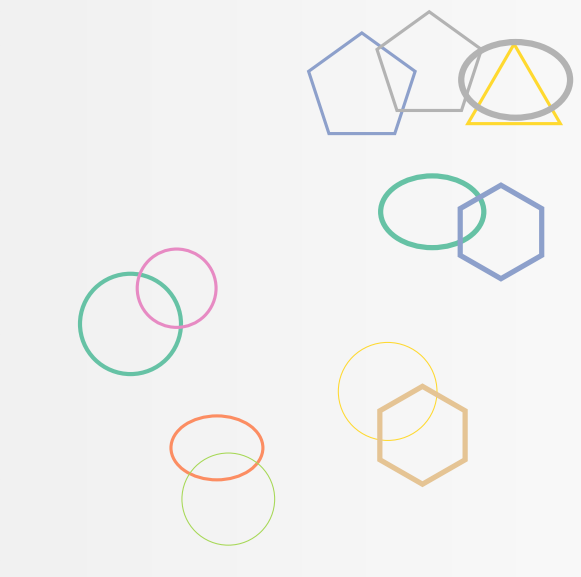[{"shape": "circle", "thickness": 2, "radius": 0.43, "center": [0.224, 0.438]}, {"shape": "oval", "thickness": 2.5, "radius": 0.44, "center": [0.744, 0.632]}, {"shape": "oval", "thickness": 1.5, "radius": 0.4, "center": [0.373, 0.224]}, {"shape": "hexagon", "thickness": 2.5, "radius": 0.4, "center": [0.862, 0.597]}, {"shape": "pentagon", "thickness": 1.5, "radius": 0.48, "center": [0.623, 0.846]}, {"shape": "circle", "thickness": 1.5, "radius": 0.34, "center": [0.304, 0.5]}, {"shape": "circle", "thickness": 0.5, "radius": 0.4, "center": [0.393, 0.135]}, {"shape": "circle", "thickness": 0.5, "radius": 0.42, "center": [0.667, 0.321]}, {"shape": "triangle", "thickness": 1.5, "radius": 0.46, "center": [0.884, 0.831]}, {"shape": "hexagon", "thickness": 2.5, "radius": 0.42, "center": [0.727, 0.245]}, {"shape": "oval", "thickness": 3, "radius": 0.47, "center": [0.887, 0.861]}, {"shape": "pentagon", "thickness": 1.5, "radius": 0.47, "center": [0.738, 0.884]}]